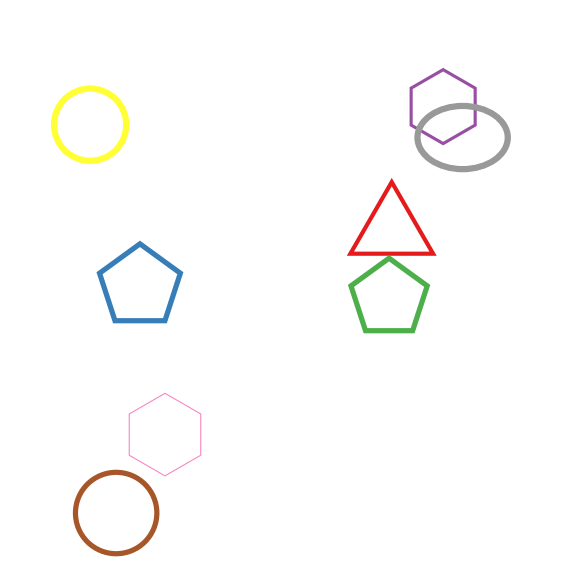[{"shape": "triangle", "thickness": 2, "radius": 0.41, "center": [0.678, 0.601]}, {"shape": "pentagon", "thickness": 2.5, "radius": 0.37, "center": [0.242, 0.503]}, {"shape": "pentagon", "thickness": 2.5, "radius": 0.35, "center": [0.674, 0.483]}, {"shape": "hexagon", "thickness": 1.5, "radius": 0.32, "center": [0.767, 0.814]}, {"shape": "circle", "thickness": 3, "radius": 0.31, "center": [0.156, 0.783]}, {"shape": "circle", "thickness": 2.5, "radius": 0.35, "center": [0.201, 0.111]}, {"shape": "hexagon", "thickness": 0.5, "radius": 0.36, "center": [0.286, 0.247]}, {"shape": "oval", "thickness": 3, "radius": 0.39, "center": [0.801, 0.761]}]